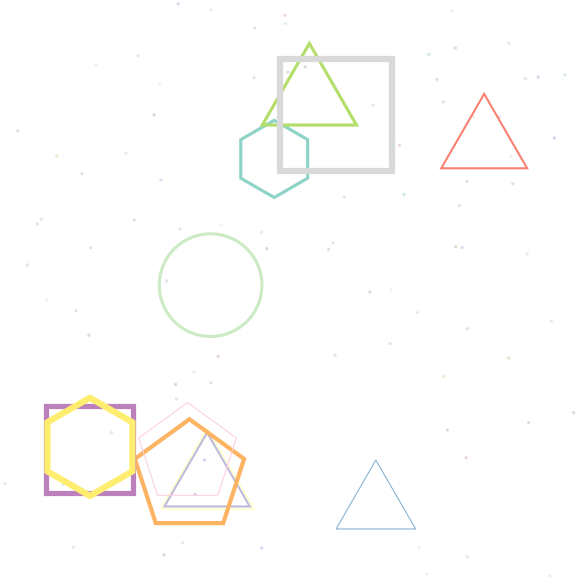[{"shape": "hexagon", "thickness": 1.5, "radius": 0.33, "center": [0.475, 0.724]}, {"shape": "triangle", "thickness": 0.5, "radius": 0.47, "center": [0.359, 0.164]}, {"shape": "triangle", "thickness": 1, "radius": 0.43, "center": [0.359, 0.165]}, {"shape": "triangle", "thickness": 1, "radius": 0.43, "center": [0.838, 0.751]}, {"shape": "triangle", "thickness": 0.5, "radius": 0.4, "center": [0.651, 0.123]}, {"shape": "pentagon", "thickness": 2, "radius": 0.5, "center": [0.328, 0.174]}, {"shape": "triangle", "thickness": 1.5, "radius": 0.47, "center": [0.536, 0.83]}, {"shape": "pentagon", "thickness": 0.5, "radius": 0.44, "center": [0.325, 0.213]}, {"shape": "square", "thickness": 3, "radius": 0.48, "center": [0.582, 0.8]}, {"shape": "square", "thickness": 2.5, "radius": 0.38, "center": [0.155, 0.22]}, {"shape": "circle", "thickness": 1.5, "radius": 0.44, "center": [0.365, 0.505]}, {"shape": "hexagon", "thickness": 3, "radius": 0.42, "center": [0.156, 0.225]}]